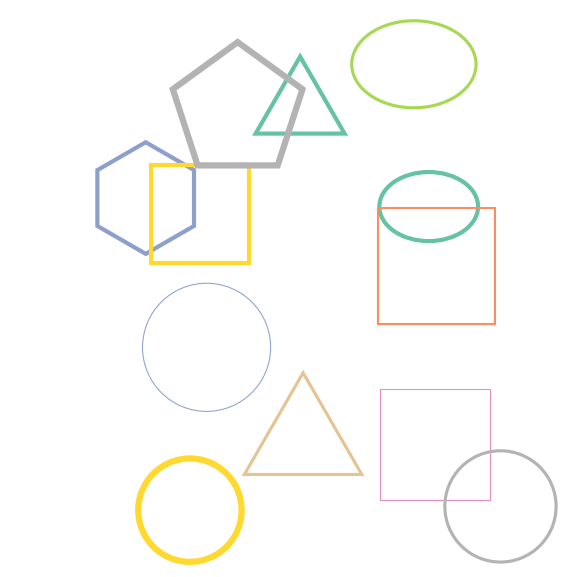[{"shape": "triangle", "thickness": 2, "radius": 0.44, "center": [0.52, 0.812]}, {"shape": "oval", "thickness": 2, "radius": 0.43, "center": [0.742, 0.641]}, {"shape": "square", "thickness": 1, "radius": 0.5, "center": [0.755, 0.538]}, {"shape": "hexagon", "thickness": 2, "radius": 0.48, "center": [0.252, 0.656]}, {"shape": "circle", "thickness": 0.5, "radius": 0.55, "center": [0.358, 0.398]}, {"shape": "square", "thickness": 0.5, "radius": 0.48, "center": [0.753, 0.229]}, {"shape": "oval", "thickness": 1.5, "radius": 0.54, "center": [0.717, 0.888]}, {"shape": "circle", "thickness": 3, "radius": 0.45, "center": [0.329, 0.116]}, {"shape": "square", "thickness": 2, "radius": 0.42, "center": [0.346, 0.629]}, {"shape": "triangle", "thickness": 1.5, "radius": 0.59, "center": [0.525, 0.236]}, {"shape": "circle", "thickness": 1.5, "radius": 0.48, "center": [0.867, 0.122]}, {"shape": "pentagon", "thickness": 3, "radius": 0.59, "center": [0.412, 0.808]}]